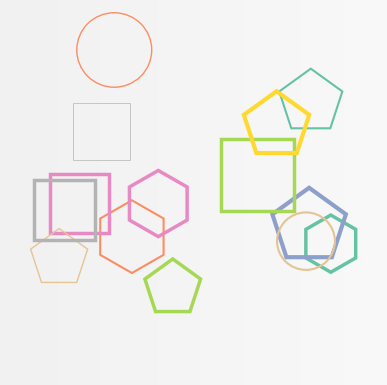[{"shape": "hexagon", "thickness": 2.5, "radius": 0.37, "center": [0.854, 0.367]}, {"shape": "pentagon", "thickness": 1.5, "radius": 0.43, "center": [0.802, 0.736]}, {"shape": "circle", "thickness": 1, "radius": 0.48, "center": [0.295, 0.87]}, {"shape": "hexagon", "thickness": 1.5, "radius": 0.47, "center": [0.34, 0.385]}, {"shape": "pentagon", "thickness": 3, "radius": 0.5, "center": [0.798, 0.413]}, {"shape": "hexagon", "thickness": 2.5, "radius": 0.43, "center": [0.408, 0.471]}, {"shape": "square", "thickness": 2.5, "radius": 0.38, "center": [0.206, 0.471]}, {"shape": "square", "thickness": 2.5, "radius": 0.47, "center": [0.664, 0.545]}, {"shape": "pentagon", "thickness": 2.5, "radius": 0.38, "center": [0.446, 0.252]}, {"shape": "pentagon", "thickness": 3, "radius": 0.44, "center": [0.714, 0.674]}, {"shape": "circle", "thickness": 1.5, "radius": 0.37, "center": [0.79, 0.374]}, {"shape": "pentagon", "thickness": 1, "radius": 0.39, "center": [0.153, 0.329]}, {"shape": "square", "thickness": 2.5, "radius": 0.39, "center": [0.167, 0.455]}, {"shape": "square", "thickness": 0.5, "radius": 0.37, "center": [0.262, 0.658]}]